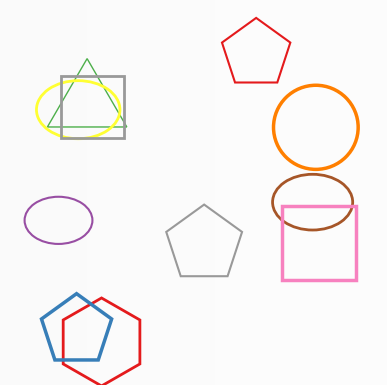[{"shape": "pentagon", "thickness": 1.5, "radius": 0.46, "center": [0.661, 0.861]}, {"shape": "hexagon", "thickness": 2, "radius": 0.57, "center": [0.262, 0.112]}, {"shape": "pentagon", "thickness": 2.5, "radius": 0.48, "center": [0.198, 0.142]}, {"shape": "triangle", "thickness": 1, "radius": 0.59, "center": [0.225, 0.729]}, {"shape": "oval", "thickness": 1.5, "radius": 0.44, "center": [0.151, 0.428]}, {"shape": "circle", "thickness": 2.5, "radius": 0.55, "center": [0.815, 0.669]}, {"shape": "oval", "thickness": 2, "radius": 0.54, "center": [0.202, 0.715]}, {"shape": "oval", "thickness": 2, "radius": 0.52, "center": [0.807, 0.475]}, {"shape": "square", "thickness": 2.5, "radius": 0.48, "center": [0.824, 0.369]}, {"shape": "pentagon", "thickness": 1.5, "radius": 0.51, "center": [0.527, 0.366]}, {"shape": "square", "thickness": 2, "radius": 0.41, "center": [0.24, 0.722]}]